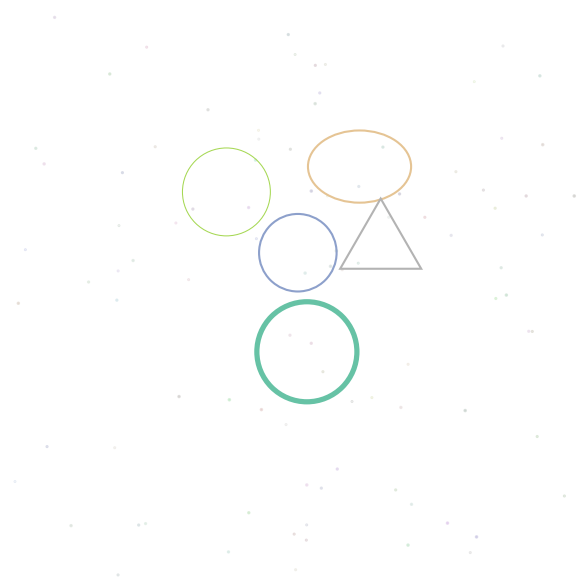[{"shape": "circle", "thickness": 2.5, "radius": 0.43, "center": [0.531, 0.39]}, {"shape": "circle", "thickness": 1, "radius": 0.34, "center": [0.516, 0.562]}, {"shape": "circle", "thickness": 0.5, "radius": 0.38, "center": [0.392, 0.667]}, {"shape": "oval", "thickness": 1, "radius": 0.45, "center": [0.623, 0.711]}, {"shape": "triangle", "thickness": 1, "radius": 0.41, "center": [0.659, 0.574]}]